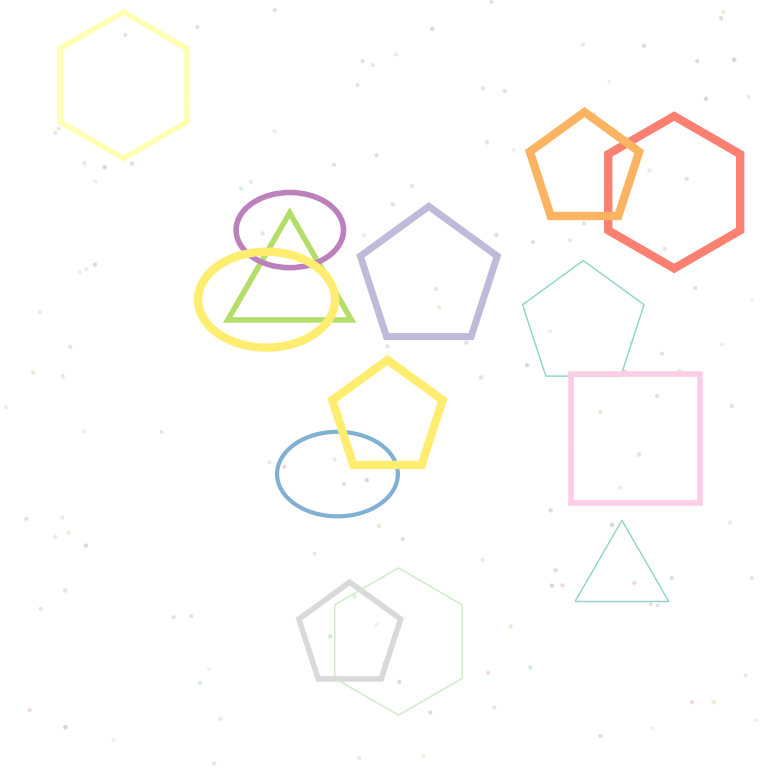[{"shape": "triangle", "thickness": 0.5, "radius": 0.35, "center": [0.808, 0.254]}, {"shape": "pentagon", "thickness": 0.5, "radius": 0.41, "center": [0.758, 0.579]}, {"shape": "hexagon", "thickness": 2, "radius": 0.48, "center": [0.16, 0.889]}, {"shape": "pentagon", "thickness": 2.5, "radius": 0.47, "center": [0.557, 0.638]}, {"shape": "hexagon", "thickness": 3, "radius": 0.49, "center": [0.876, 0.75]}, {"shape": "oval", "thickness": 1.5, "radius": 0.39, "center": [0.438, 0.384]}, {"shape": "pentagon", "thickness": 3, "radius": 0.37, "center": [0.759, 0.78]}, {"shape": "triangle", "thickness": 2, "radius": 0.46, "center": [0.376, 0.631]}, {"shape": "square", "thickness": 2, "radius": 0.42, "center": [0.826, 0.431]}, {"shape": "pentagon", "thickness": 2, "radius": 0.35, "center": [0.454, 0.175]}, {"shape": "oval", "thickness": 2, "radius": 0.35, "center": [0.376, 0.701]}, {"shape": "hexagon", "thickness": 0.5, "radius": 0.48, "center": [0.518, 0.167]}, {"shape": "oval", "thickness": 3, "radius": 0.44, "center": [0.346, 0.611]}, {"shape": "pentagon", "thickness": 3, "radius": 0.38, "center": [0.503, 0.457]}]